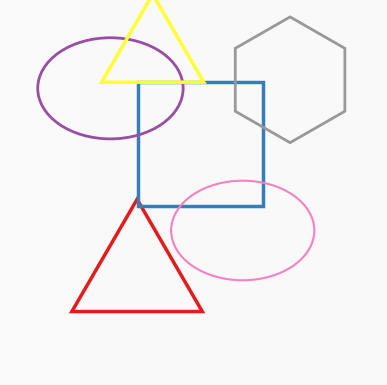[{"shape": "triangle", "thickness": 2.5, "radius": 0.97, "center": [0.354, 0.288]}, {"shape": "square", "thickness": 2.5, "radius": 0.81, "center": [0.516, 0.626]}, {"shape": "oval", "thickness": 2, "radius": 0.94, "center": [0.285, 0.771]}, {"shape": "triangle", "thickness": 2.5, "radius": 0.76, "center": [0.394, 0.863]}, {"shape": "oval", "thickness": 1.5, "radius": 0.92, "center": [0.626, 0.401]}, {"shape": "hexagon", "thickness": 2, "radius": 0.82, "center": [0.749, 0.793]}]